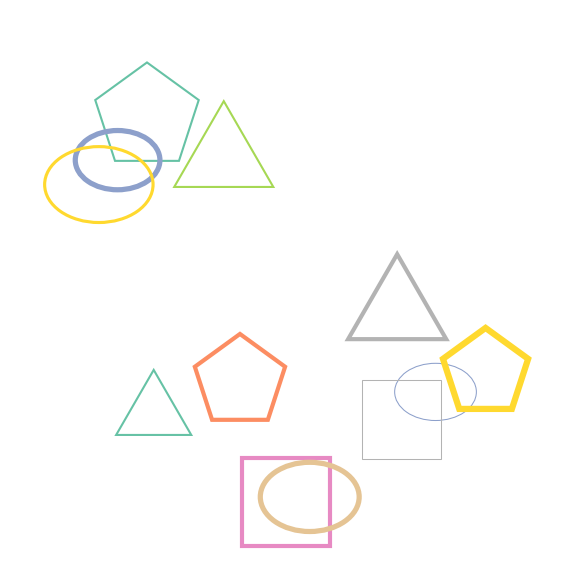[{"shape": "pentagon", "thickness": 1, "radius": 0.47, "center": [0.255, 0.797]}, {"shape": "triangle", "thickness": 1, "radius": 0.38, "center": [0.266, 0.284]}, {"shape": "pentagon", "thickness": 2, "radius": 0.41, "center": [0.416, 0.339]}, {"shape": "oval", "thickness": 0.5, "radius": 0.35, "center": [0.754, 0.32]}, {"shape": "oval", "thickness": 2.5, "radius": 0.37, "center": [0.204, 0.722]}, {"shape": "square", "thickness": 2, "radius": 0.38, "center": [0.495, 0.131]}, {"shape": "triangle", "thickness": 1, "radius": 0.5, "center": [0.387, 0.725]}, {"shape": "oval", "thickness": 1.5, "radius": 0.47, "center": [0.171, 0.68]}, {"shape": "pentagon", "thickness": 3, "radius": 0.39, "center": [0.841, 0.354]}, {"shape": "oval", "thickness": 2.5, "radius": 0.43, "center": [0.536, 0.139]}, {"shape": "square", "thickness": 0.5, "radius": 0.34, "center": [0.696, 0.273]}, {"shape": "triangle", "thickness": 2, "radius": 0.49, "center": [0.688, 0.461]}]